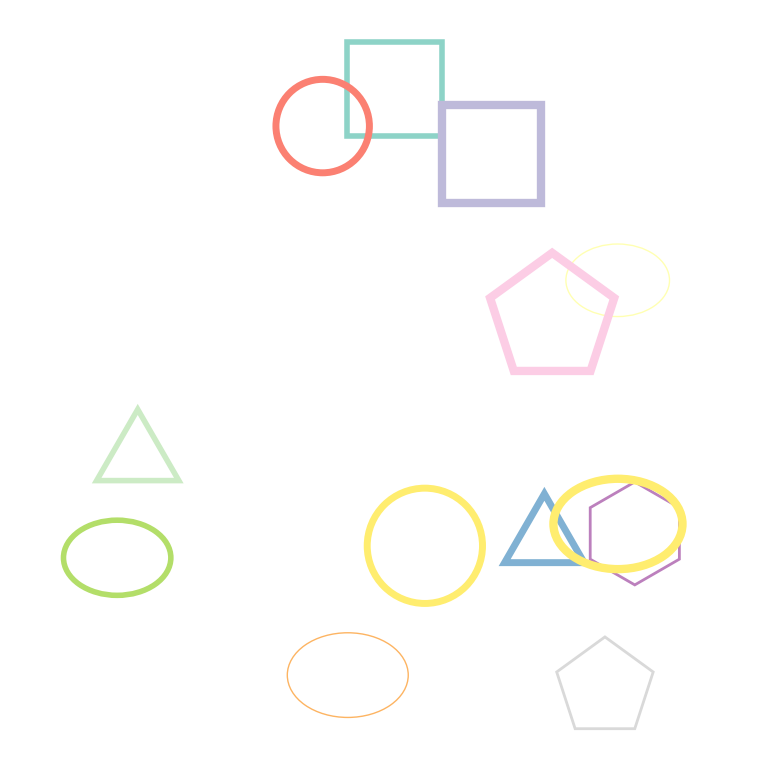[{"shape": "square", "thickness": 2, "radius": 0.31, "center": [0.512, 0.885]}, {"shape": "oval", "thickness": 0.5, "radius": 0.34, "center": [0.802, 0.636]}, {"shape": "square", "thickness": 3, "radius": 0.32, "center": [0.638, 0.8]}, {"shape": "circle", "thickness": 2.5, "radius": 0.3, "center": [0.419, 0.836]}, {"shape": "triangle", "thickness": 2.5, "radius": 0.3, "center": [0.707, 0.299]}, {"shape": "oval", "thickness": 0.5, "radius": 0.39, "center": [0.452, 0.123]}, {"shape": "oval", "thickness": 2, "radius": 0.35, "center": [0.152, 0.276]}, {"shape": "pentagon", "thickness": 3, "radius": 0.42, "center": [0.717, 0.587]}, {"shape": "pentagon", "thickness": 1, "radius": 0.33, "center": [0.786, 0.107]}, {"shape": "hexagon", "thickness": 1, "radius": 0.33, "center": [0.824, 0.307]}, {"shape": "triangle", "thickness": 2, "radius": 0.31, "center": [0.179, 0.407]}, {"shape": "oval", "thickness": 3, "radius": 0.42, "center": [0.803, 0.32]}, {"shape": "circle", "thickness": 2.5, "radius": 0.37, "center": [0.552, 0.291]}]